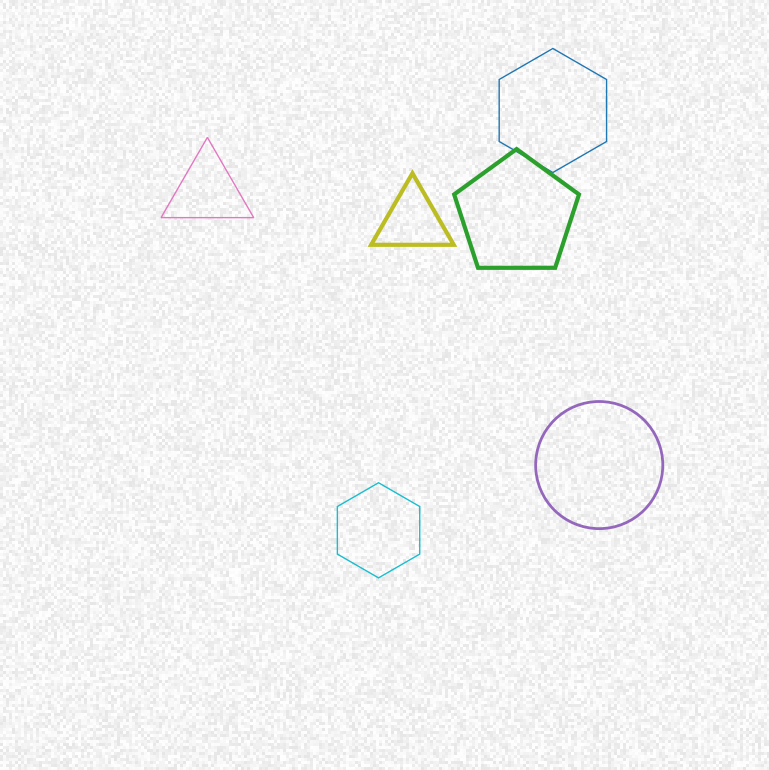[{"shape": "hexagon", "thickness": 0.5, "radius": 0.4, "center": [0.718, 0.856]}, {"shape": "pentagon", "thickness": 1.5, "radius": 0.43, "center": [0.671, 0.721]}, {"shape": "circle", "thickness": 1, "radius": 0.41, "center": [0.778, 0.396]}, {"shape": "triangle", "thickness": 0.5, "radius": 0.35, "center": [0.269, 0.752]}, {"shape": "triangle", "thickness": 1.5, "radius": 0.31, "center": [0.536, 0.713]}, {"shape": "hexagon", "thickness": 0.5, "radius": 0.31, "center": [0.492, 0.311]}]